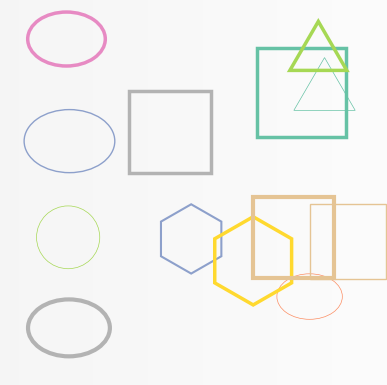[{"shape": "square", "thickness": 2.5, "radius": 0.57, "center": [0.777, 0.76]}, {"shape": "triangle", "thickness": 0.5, "radius": 0.46, "center": [0.837, 0.759]}, {"shape": "oval", "thickness": 0.5, "radius": 0.42, "center": [0.799, 0.23]}, {"shape": "hexagon", "thickness": 1.5, "radius": 0.45, "center": [0.493, 0.379]}, {"shape": "oval", "thickness": 1, "radius": 0.59, "center": [0.179, 0.633]}, {"shape": "oval", "thickness": 2.5, "radius": 0.5, "center": [0.172, 0.899]}, {"shape": "triangle", "thickness": 2.5, "radius": 0.42, "center": [0.821, 0.86]}, {"shape": "circle", "thickness": 0.5, "radius": 0.41, "center": [0.176, 0.384]}, {"shape": "hexagon", "thickness": 2.5, "radius": 0.57, "center": [0.653, 0.323]}, {"shape": "square", "thickness": 3, "radius": 0.53, "center": [0.757, 0.384]}, {"shape": "square", "thickness": 1, "radius": 0.49, "center": [0.899, 0.373]}, {"shape": "square", "thickness": 2.5, "radius": 0.53, "center": [0.44, 0.657]}, {"shape": "oval", "thickness": 3, "radius": 0.53, "center": [0.178, 0.148]}]